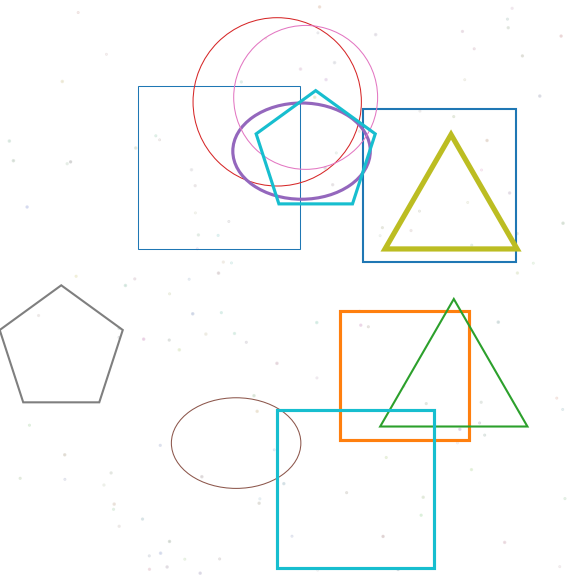[{"shape": "square", "thickness": 1, "radius": 0.66, "center": [0.761, 0.678]}, {"shape": "square", "thickness": 0.5, "radius": 0.7, "center": [0.379, 0.709]}, {"shape": "square", "thickness": 1.5, "radius": 0.56, "center": [0.701, 0.349]}, {"shape": "triangle", "thickness": 1, "radius": 0.74, "center": [0.786, 0.334]}, {"shape": "circle", "thickness": 0.5, "radius": 0.73, "center": [0.48, 0.823]}, {"shape": "oval", "thickness": 1.5, "radius": 0.6, "center": [0.522, 0.737]}, {"shape": "oval", "thickness": 0.5, "radius": 0.56, "center": [0.409, 0.232]}, {"shape": "circle", "thickness": 0.5, "radius": 0.62, "center": [0.529, 0.83]}, {"shape": "pentagon", "thickness": 1, "radius": 0.56, "center": [0.106, 0.393]}, {"shape": "triangle", "thickness": 2.5, "radius": 0.66, "center": [0.781, 0.634]}, {"shape": "pentagon", "thickness": 1.5, "radius": 0.54, "center": [0.547, 0.734]}, {"shape": "square", "thickness": 1.5, "radius": 0.68, "center": [0.616, 0.152]}]